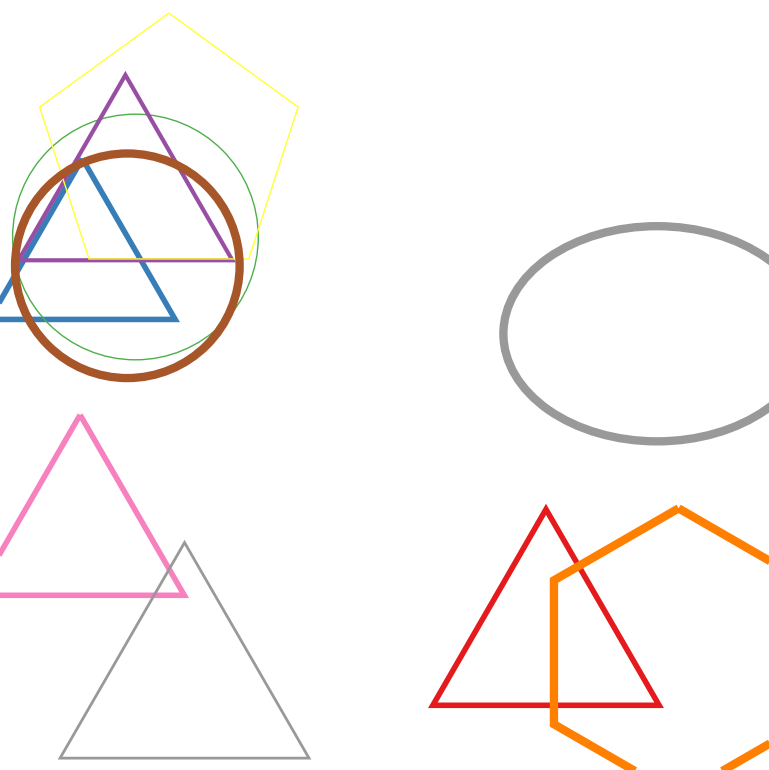[{"shape": "triangle", "thickness": 2, "radius": 0.85, "center": [0.709, 0.169]}, {"shape": "triangle", "thickness": 2, "radius": 0.7, "center": [0.107, 0.655]}, {"shape": "circle", "thickness": 0.5, "radius": 0.8, "center": [0.176, 0.692]}, {"shape": "triangle", "thickness": 1.5, "radius": 0.8, "center": [0.163, 0.742]}, {"shape": "hexagon", "thickness": 3, "radius": 0.93, "center": [0.881, 0.153]}, {"shape": "pentagon", "thickness": 0.5, "radius": 0.88, "center": [0.219, 0.806]}, {"shape": "circle", "thickness": 3, "radius": 0.73, "center": [0.165, 0.655]}, {"shape": "triangle", "thickness": 2, "radius": 0.78, "center": [0.104, 0.305]}, {"shape": "triangle", "thickness": 1, "radius": 0.93, "center": [0.24, 0.109]}, {"shape": "oval", "thickness": 3, "radius": 1.0, "center": [0.853, 0.567]}]